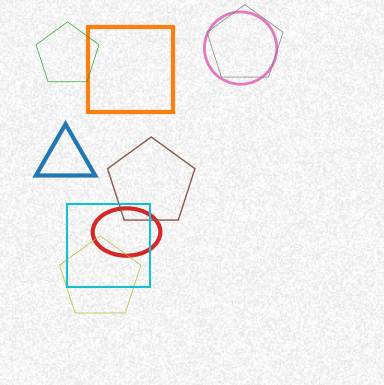[{"shape": "triangle", "thickness": 3, "radius": 0.44, "center": [0.17, 0.589]}, {"shape": "square", "thickness": 3, "radius": 0.55, "center": [0.34, 0.819]}, {"shape": "pentagon", "thickness": 0.5, "radius": 0.43, "center": [0.175, 0.857]}, {"shape": "oval", "thickness": 3, "radius": 0.44, "center": [0.329, 0.397]}, {"shape": "pentagon", "thickness": 1, "radius": 0.6, "center": [0.393, 0.525]}, {"shape": "circle", "thickness": 2, "radius": 0.47, "center": [0.625, 0.875]}, {"shape": "pentagon", "thickness": 0.5, "radius": 0.52, "center": [0.636, 0.884]}, {"shape": "pentagon", "thickness": 0.5, "radius": 0.56, "center": [0.26, 0.277]}, {"shape": "square", "thickness": 1.5, "radius": 0.54, "center": [0.282, 0.363]}]